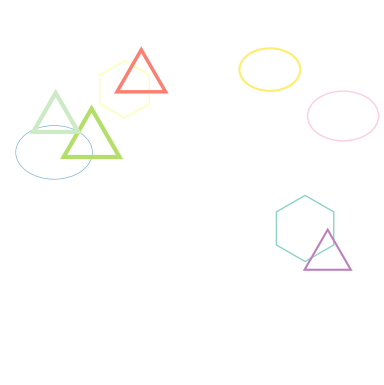[{"shape": "hexagon", "thickness": 1, "radius": 0.43, "center": [0.792, 0.407]}, {"shape": "hexagon", "thickness": 1, "radius": 0.37, "center": [0.323, 0.768]}, {"shape": "triangle", "thickness": 2.5, "radius": 0.36, "center": [0.367, 0.798]}, {"shape": "oval", "thickness": 0.5, "radius": 0.5, "center": [0.14, 0.604]}, {"shape": "triangle", "thickness": 3, "radius": 0.42, "center": [0.238, 0.634]}, {"shape": "oval", "thickness": 1, "radius": 0.46, "center": [0.891, 0.699]}, {"shape": "triangle", "thickness": 1.5, "radius": 0.35, "center": [0.851, 0.334]}, {"shape": "triangle", "thickness": 3, "radius": 0.34, "center": [0.145, 0.691]}, {"shape": "oval", "thickness": 1.5, "radius": 0.39, "center": [0.701, 0.819]}]